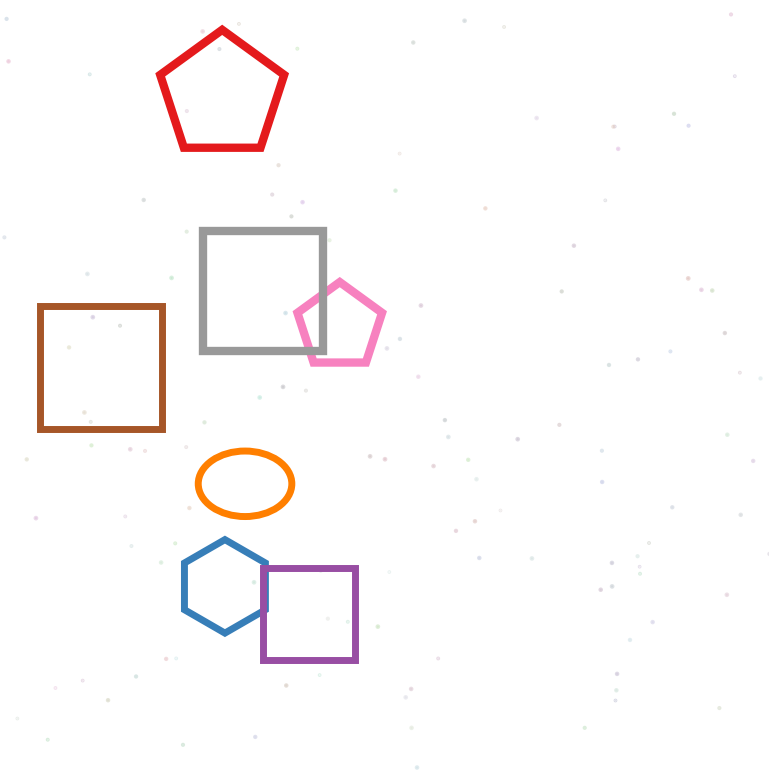[{"shape": "pentagon", "thickness": 3, "radius": 0.42, "center": [0.289, 0.877]}, {"shape": "hexagon", "thickness": 2.5, "radius": 0.3, "center": [0.292, 0.238]}, {"shape": "square", "thickness": 2.5, "radius": 0.3, "center": [0.401, 0.202]}, {"shape": "oval", "thickness": 2.5, "radius": 0.3, "center": [0.318, 0.372]}, {"shape": "square", "thickness": 2.5, "radius": 0.4, "center": [0.131, 0.523]}, {"shape": "pentagon", "thickness": 3, "radius": 0.29, "center": [0.441, 0.576]}, {"shape": "square", "thickness": 3, "radius": 0.39, "center": [0.342, 0.622]}]